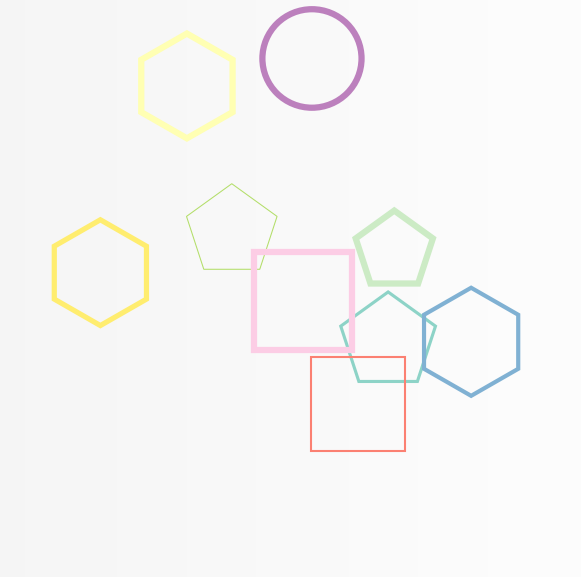[{"shape": "pentagon", "thickness": 1.5, "radius": 0.43, "center": [0.668, 0.408]}, {"shape": "hexagon", "thickness": 3, "radius": 0.45, "center": [0.322, 0.85]}, {"shape": "square", "thickness": 1, "radius": 0.41, "center": [0.616, 0.3]}, {"shape": "hexagon", "thickness": 2, "radius": 0.47, "center": [0.811, 0.407]}, {"shape": "pentagon", "thickness": 0.5, "radius": 0.41, "center": [0.399, 0.599]}, {"shape": "square", "thickness": 3, "radius": 0.42, "center": [0.521, 0.477]}, {"shape": "circle", "thickness": 3, "radius": 0.43, "center": [0.537, 0.898]}, {"shape": "pentagon", "thickness": 3, "radius": 0.35, "center": [0.678, 0.565]}, {"shape": "hexagon", "thickness": 2.5, "radius": 0.46, "center": [0.173, 0.527]}]